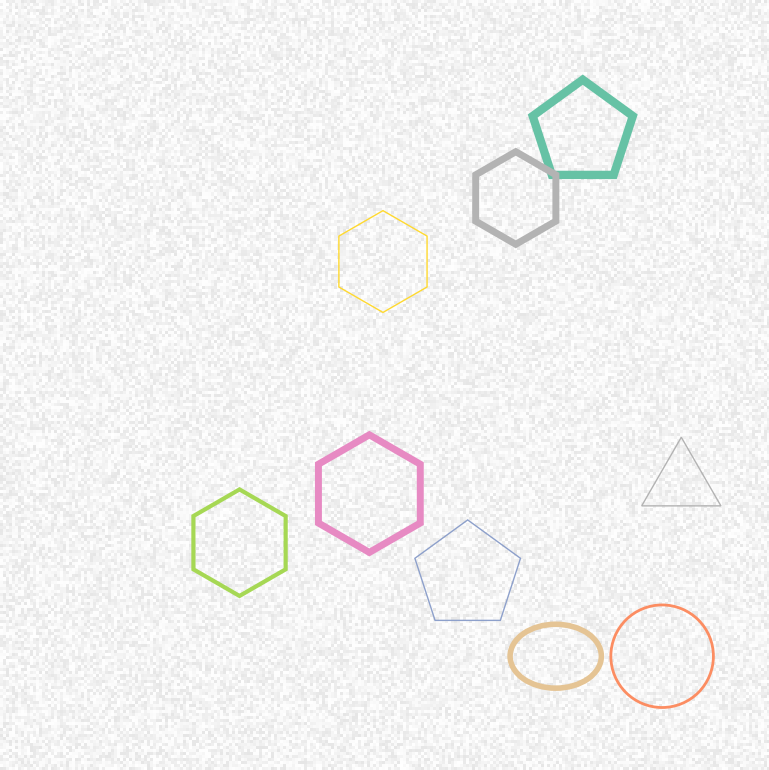[{"shape": "pentagon", "thickness": 3, "radius": 0.34, "center": [0.757, 0.828]}, {"shape": "circle", "thickness": 1, "radius": 0.33, "center": [0.86, 0.148]}, {"shape": "pentagon", "thickness": 0.5, "radius": 0.36, "center": [0.607, 0.253]}, {"shape": "hexagon", "thickness": 2.5, "radius": 0.38, "center": [0.48, 0.359]}, {"shape": "hexagon", "thickness": 1.5, "radius": 0.35, "center": [0.311, 0.295]}, {"shape": "hexagon", "thickness": 0.5, "radius": 0.33, "center": [0.497, 0.66]}, {"shape": "oval", "thickness": 2, "radius": 0.3, "center": [0.722, 0.148]}, {"shape": "triangle", "thickness": 0.5, "radius": 0.3, "center": [0.885, 0.373]}, {"shape": "hexagon", "thickness": 2.5, "radius": 0.3, "center": [0.67, 0.743]}]